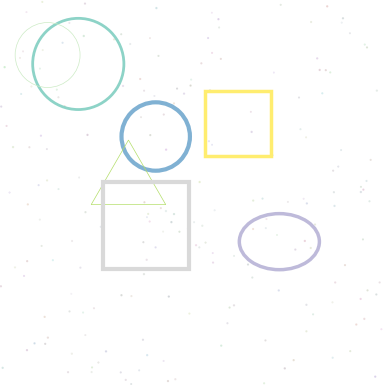[{"shape": "circle", "thickness": 2, "radius": 0.59, "center": [0.203, 0.834]}, {"shape": "oval", "thickness": 2.5, "radius": 0.52, "center": [0.726, 0.372]}, {"shape": "circle", "thickness": 3, "radius": 0.44, "center": [0.404, 0.645]}, {"shape": "triangle", "thickness": 0.5, "radius": 0.56, "center": [0.334, 0.524]}, {"shape": "square", "thickness": 3, "radius": 0.56, "center": [0.379, 0.414]}, {"shape": "circle", "thickness": 0.5, "radius": 0.42, "center": [0.124, 0.857]}, {"shape": "square", "thickness": 2.5, "radius": 0.43, "center": [0.619, 0.679]}]